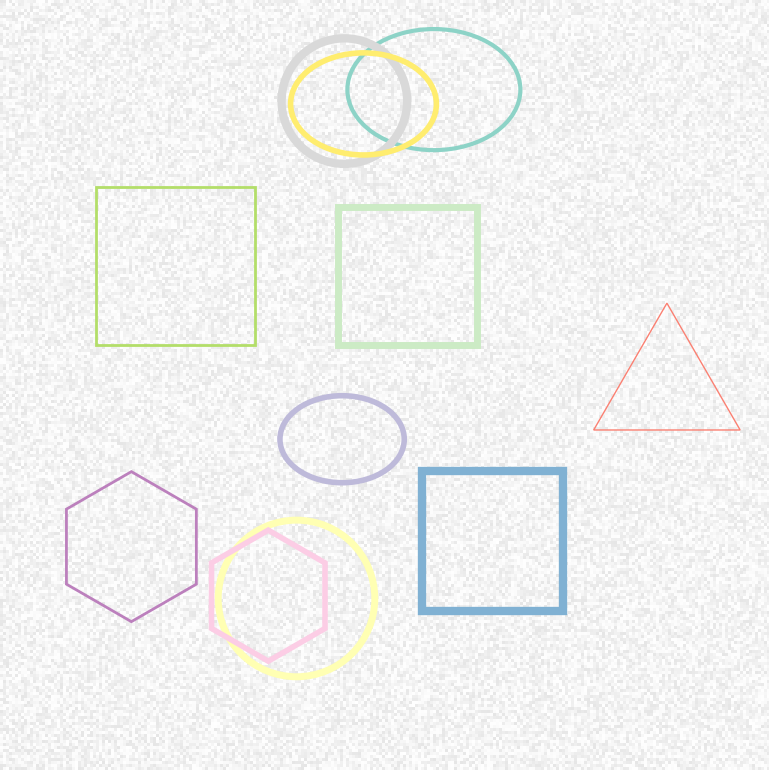[{"shape": "oval", "thickness": 1.5, "radius": 0.56, "center": [0.563, 0.884]}, {"shape": "circle", "thickness": 2.5, "radius": 0.51, "center": [0.385, 0.223]}, {"shape": "oval", "thickness": 2, "radius": 0.4, "center": [0.444, 0.43]}, {"shape": "triangle", "thickness": 0.5, "radius": 0.55, "center": [0.866, 0.496]}, {"shape": "square", "thickness": 3, "radius": 0.46, "center": [0.639, 0.298]}, {"shape": "square", "thickness": 1, "radius": 0.51, "center": [0.228, 0.654]}, {"shape": "hexagon", "thickness": 2, "radius": 0.43, "center": [0.348, 0.226]}, {"shape": "circle", "thickness": 3, "radius": 0.41, "center": [0.447, 0.869]}, {"shape": "hexagon", "thickness": 1, "radius": 0.49, "center": [0.171, 0.29]}, {"shape": "square", "thickness": 2.5, "radius": 0.45, "center": [0.529, 0.642]}, {"shape": "oval", "thickness": 2, "radius": 0.47, "center": [0.472, 0.865]}]